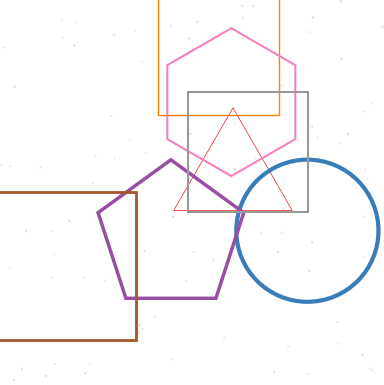[{"shape": "triangle", "thickness": 0.5, "radius": 0.89, "center": [0.605, 0.542]}, {"shape": "circle", "thickness": 3, "radius": 0.92, "center": [0.798, 0.401]}, {"shape": "pentagon", "thickness": 2.5, "radius": 0.99, "center": [0.444, 0.386]}, {"shape": "square", "thickness": 1, "radius": 0.79, "center": [0.568, 0.86]}, {"shape": "square", "thickness": 2, "radius": 0.96, "center": [0.16, 0.308]}, {"shape": "hexagon", "thickness": 1.5, "radius": 0.96, "center": [0.601, 0.735]}, {"shape": "square", "thickness": 1.5, "radius": 0.78, "center": [0.644, 0.605]}]